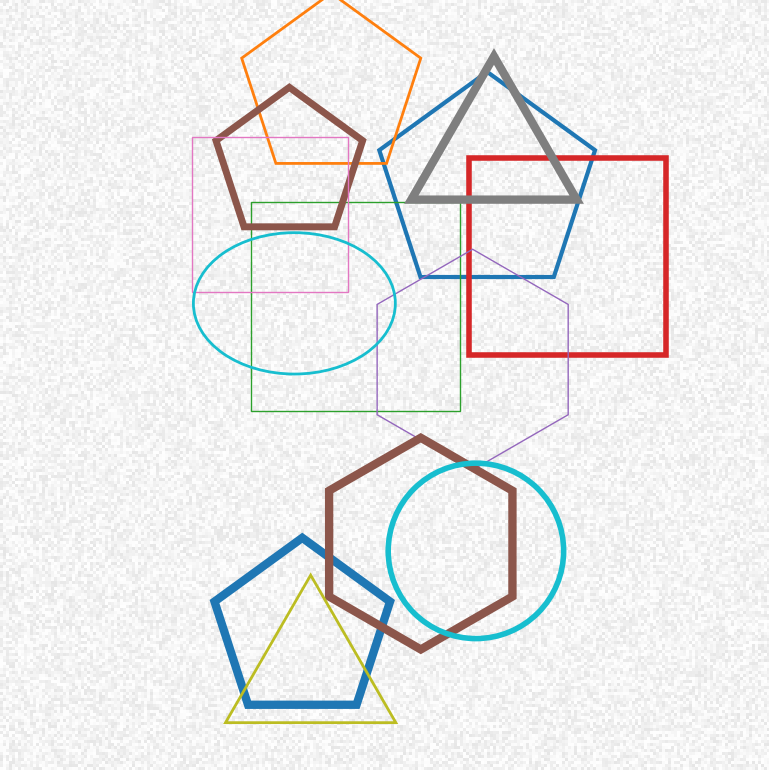[{"shape": "pentagon", "thickness": 1.5, "radius": 0.74, "center": [0.633, 0.759]}, {"shape": "pentagon", "thickness": 3, "radius": 0.6, "center": [0.393, 0.182]}, {"shape": "pentagon", "thickness": 1, "radius": 0.61, "center": [0.43, 0.887]}, {"shape": "square", "thickness": 0.5, "radius": 0.68, "center": [0.462, 0.602]}, {"shape": "square", "thickness": 2, "radius": 0.64, "center": [0.737, 0.666]}, {"shape": "hexagon", "thickness": 0.5, "radius": 0.72, "center": [0.614, 0.533]}, {"shape": "pentagon", "thickness": 2.5, "radius": 0.5, "center": [0.376, 0.786]}, {"shape": "hexagon", "thickness": 3, "radius": 0.69, "center": [0.546, 0.294]}, {"shape": "square", "thickness": 0.5, "radius": 0.5, "center": [0.351, 0.721]}, {"shape": "triangle", "thickness": 3, "radius": 0.62, "center": [0.642, 0.803]}, {"shape": "triangle", "thickness": 1, "radius": 0.64, "center": [0.403, 0.125]}, {"shape": "circle", "thickness": 2, "radius": 0.57, "center": [0.618, 0.285]}, {"shape": "oval", "thickness": 1, "radius": 0.66, "center": [0.382, 0.606]}]